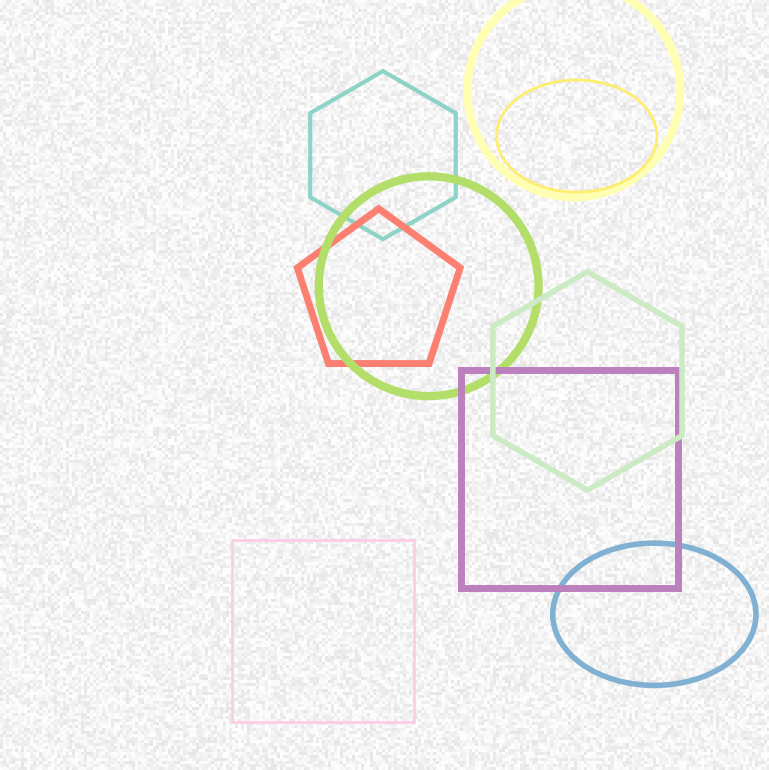[{"shape": "hexagon", "thickness": 1.5, "radius": 0.55, "center": [0.497, 0.798]}, {"shape": "circle", "thickness": 3, "radius": 0.69, "center": [0.745, 0.882]}, {"shape": "pentagon", "thickness": 2.5, "radius": 0.56, "center": [0.492, 0.618]}, {"shape": "oval", "thickness": 2, "radius": 0.66, "center": [0.85, 0.202]}, {"shape": "circle", "thickness": 3, "radius": 0.71, "center": [0.557, 0.628]}, {"shape": "square", "thickness": 1, "radius": 0.59, "center": [0.419, 0.18]}, {"shape": "square", "thickness": 2.5, "radius": 0.71, "center": [0.74, 0.378]}, {"shape": "hexagon", "thickness": 2, "radius": 0.71, "center": [0.763, 0.505]}, {"shape": "oval", "thickness": 1, "radius": 0.52, "center": [0.749, 0.823]}]